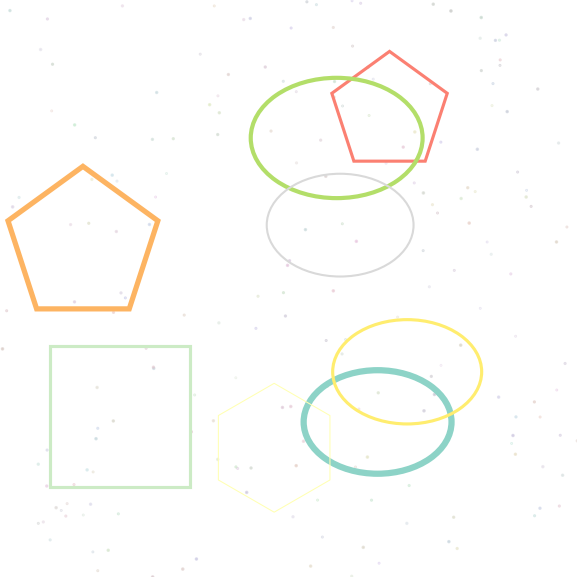[{"shape": "oval", "thickness": 3, "radius": 0.64, "center": [0.654, 0.268]}, {"shape": "hexagon", "thickness": 0.5, "radius": 0.56, "center": [0.475, 0.224]}, {"shape": "pentagon", "thickness": 1.5, "radius": 0.53, "center": [0.675, 0.805]}, {"shape": "pentagon", "thickness": 2.5, "radius": 0.68, "center": [0.144, 0.575]}, {"shape": "oval", "thickness": 2, "radius": 0.74, "center": [0.583, 0.76]}, {"shape": "oval", "thickness": 1, "radius": 0.64, "center": [0.589, 0.609]}, {"shape": "square", "thickness": 1.5, "radius": 0.61, "center": [0.208, 0.278]}, {"shape": "oval", "thickness": 1.5, "radius": 0.65, "center": [0.705, 0.355]}]